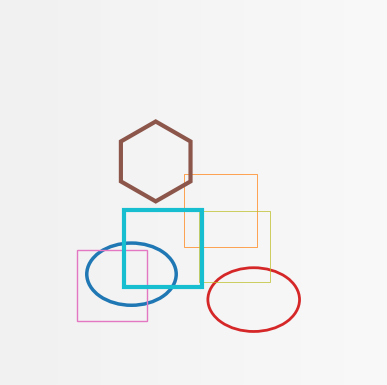[{"shape": "oval", "thickness": 2.5, "radius": 0.58, "center": [0.339, 0.288]}, {"shape": "square", "thickness": 0.5, "radius": 0.47, "center": [0.569, 0.453]}, {"shape": "oval", "thickness": 2, "radius": 0.59, "center": [0.655, 0.222]}, {"shape": "hexagon", "thickness": 3, "radius": 0.52, "center": [0.402, 0.581]}, {"shape": "square", "thickness": 1, "radius": 0.46, "center": [0.289, 0.259]}, {"shape": "square", "thickness": 0.5, "radius": 0.46, "center": [0.605, 0.36]}, {"shape": "square", "thickness": 3, "radius": 0.5, "center": [0.421, 0.355]}]